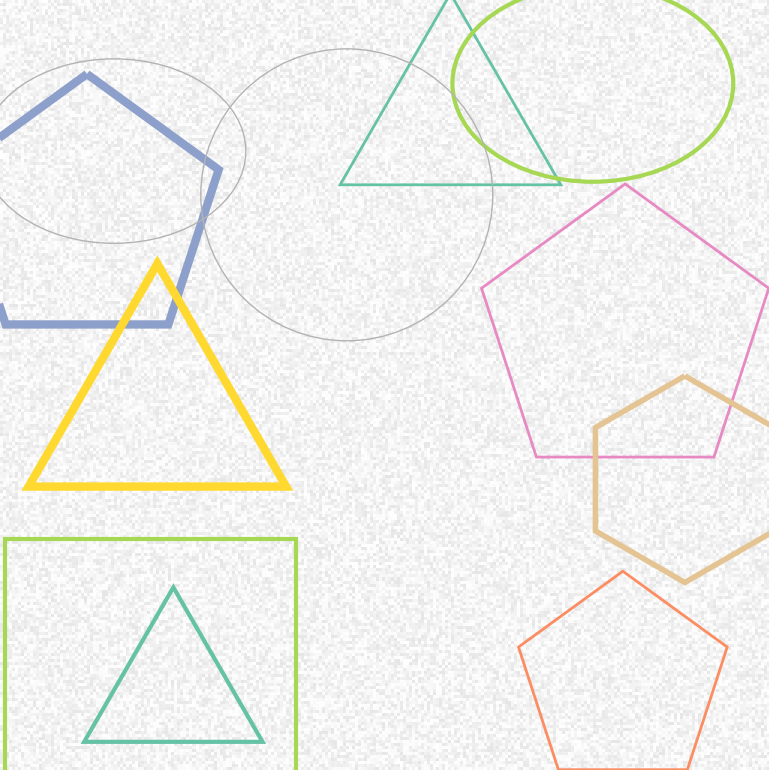[{"shape": "triangle", "thickness": 1.5, "radius": 0.67, "center": [0.225, 0.103]}, {"shape": "triangle", "thickness": 1, "radius": 0.83, "center": [0.585, 0.843]}, {"shape": "pentagon", "thickness": 1, "radius": 0.71, "center": [0.809, 0.116]}, {"shape": "pentagon", "thickness": 3, "radius": 0.9, "center": [0.113, 0.724]}, {"shape": "pentagon", "thickness": 1, "radius": 0.98, "center": [0.812, 0.565]}, {"shape": "oval", "thickness": 1.5, "radius": 0.91, "center": [0.77, 0.892]}, {"shape": "square", "thickness": 1.5, "radius": 0.94, "center": [0.195, 0.111]}, {"shape": "triangle", "thickness": 3, "radius": 0.96, "center": [0.204, 0.465]}, {"shape": "hexagon", "thickness": 2, "radius": 0.67, "center": [0.889, 0.378]}, {"shape": "circle", "thickness": 0.5, "radius": 0.95, "center": [0.45, 0.747]}, {"shape": "oval", "thickness": 0.5, "radius": 0.86, "center": [0.148, 0.804]}]